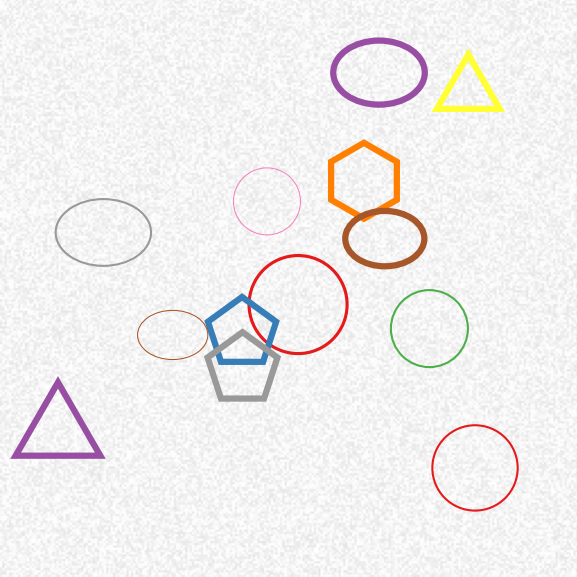[{"shape": "circle", "thickness": 1, "radius": 0.37, "center": [0.823, 0.189]}, {"shape": "circle", "thickness": 1.5, "radius": 0.42, "center": [0.516, 0.472]}, {"shape": "pentagon", "thickness": 3, "radius": 0.31, "center": [0.419, 0.423]}, {"shape": "circle", "thickness": 1, "radius": 0.33, "center": [0.744, 0.43]}, {"shape": "oval", "thickness": 3, "radius": 0.4, "center": [0.656, 0.873]}, {"shape": "triangle", "thickness": 3, "radius": 0.42, "center": [0.1, 0.252]}, {"shape": "hexagon", "thickness": 3, "radius": 0.33, "center": [0.63, 0.686]}, {"shape": "triangle", "thickness": 3, "radius": 0.31, "center": [0.811, 0.842]}, {"shape": "oval", "thickness": 3, "radius": 0.34, "center": [0.666, 0.586]}, {"shape": "oval", "thickness": 0.5, "radius": 0.3, "center": [0.299, 0.419]}, {"shape": "circle", "thickness": 0.5, "radius": 0.29, "center": [0.462, 0.65]}, {"shape": "pentagon", "thickness": 3, "radius": 0.32, "center": [0.42, 0.36]}, {"shape": "oval", "thickness": 1, "radius": 0.41, "center": [0.179, 0.597]}]